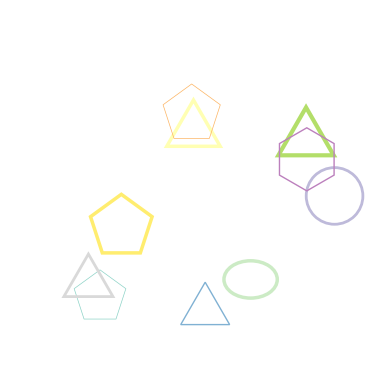[{"shape": "pentagon", "thickness": 0.5, "radius": 0.35, "center": [0.26, 0.228]}, {"shape": "triangle", "thickness": 2.5, "radius": 0.4, "center": [0.503, 0.66]}, {"shape": "circle", "thickness": 2, "radius": 0.37, "center": [0.869, 0.491]}, {"shape": "triangle", "thickness": 1, "radius": 0.37, "center": [0.533, 0.194]}, {"shape": "pentagon", "thickness": 0.5, "radius": 0.39, "center": [0.498, 0.704]}, {"shape": "triangle", "thickness": 3, "radius": 0.41, "center": [0.795, 0.638]}, {"shape": "triangle", "thickness": 2, "radius": 0.37, "center": [0.23, 0.266]}, {"shape": "hexagon", "thickness": 1, "radius": 0.41, "center": [0.797, 0.586]}, {"shape": "oval", "thickness": 2.5, "radius": 0.35, "center": [0.651, 0.274]}, {"shape": "pentagon", "thickness": 2.5, "radius": 0.42, "center": [0.315, 0.411]}]